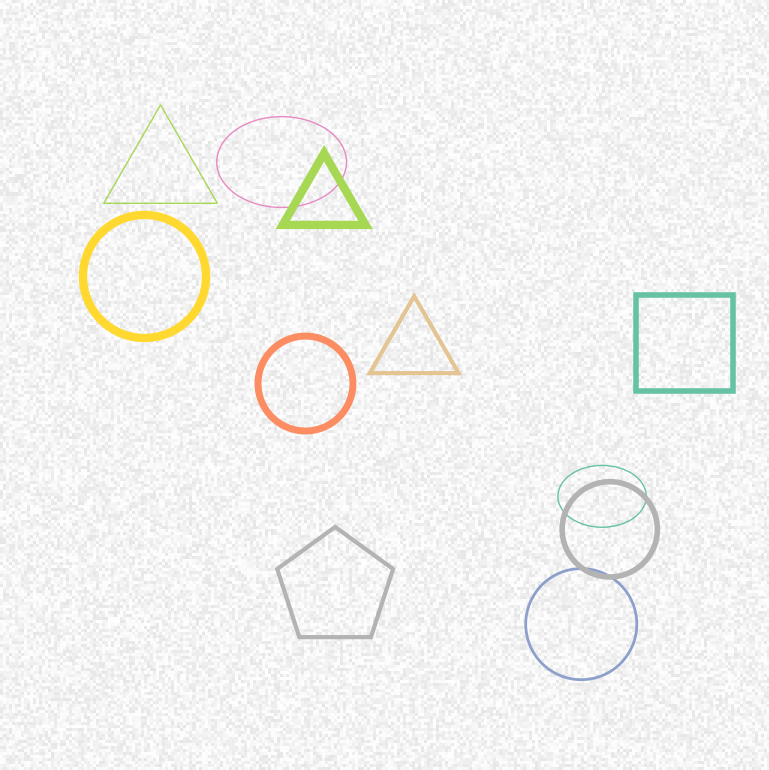[{"shape": "square", "thickness": 2, "radius": 0.31, "center": [0.889, 0.555]}, {"shape": "oval", "thickness": 0.5, "radius": 0.29, "center": [0.782, 0.355]}, {"shape": "circle", "thickness": 2.5, "radius": 0.31, "center": [0.397, 0.502]}, {"shape": "circle", "thickness": 1, "radius": 0.36, "center": [0.755, 0.189]}, {"shape": "oval", "thickness": 0.5, "radius": 0.42, "center": [0.366, 0.79]}, {"shape": "triangle", "thickness": 3, "radius": 0.31, "center": [0.421, 0.739]}, {"shape": "triangle", "thickness": 0.5, "radius": 0.43, "center": [0.208, 0.779]}, {"shape": "circle", "thickness": 3, "radius": 0.4, "center": [0.188, 0.641]}, {"shape": "triangle", "thickness": 1.5, "radius": 0.33, "center": [0.538, 0.549]}, {"shape": "circle", "thickness": 2, "radius": 0.31, "center": [0.792, 0.313]}, {"shape": "pentagon", "thickness": 1.5, "radius": 0.4, "center": [0.435, 0.237]}]